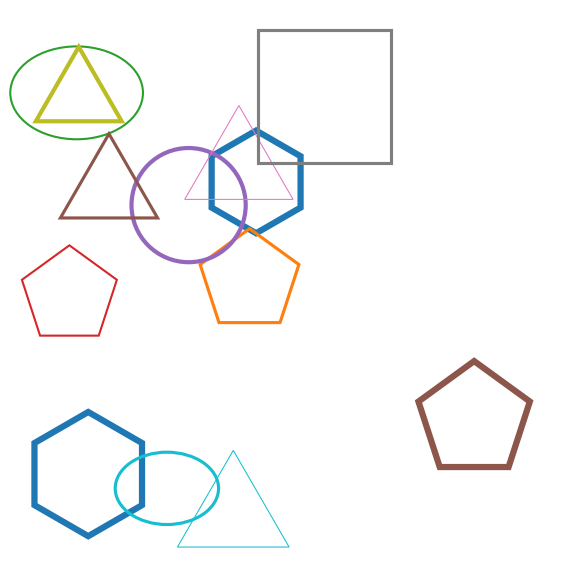[{"shape": "hexagon", "thickness": 3, "radius": 0.54, "center": [0.153, 0.178]}, {"shape": "hexagon", "thickness": 3, "radius": 0.44, "center": [0.443, 0.684]}, {"shape": "pentagon", "thickness": 1.5, "radius": 0.45, "center": [0.432, 0.513]}, {"shape": "oval", "thickness": 1, "radius": 0.57, "center": [0.133, 0.838]}, {"shape": "pentagon", "thickness": 1, "radius": 0.43, "center": [0.12, 0.488]}, {"shape": "circle", "thickness": 2, "radius": 0.49, "center": [0.327, 0.644]}, {"shape": "pentagon", "thickness": 3, "radius": 0.51, "center": [0.821, 0.272]}, {"shape": "triangle", "thickness": 1.5, "radius": 0.49, "center": [0.189, 0.67]}, {"shape": "triangle", "thickness": 0.5, "radius": 0.54, "center": [0.414, 0.708]}, {"shape": "square", "thickness": 1.5, "radius": 0.58, "center": [0.562, 0.832]}, {"shape": "triangle", "thickness": 2, "radius": 0.43, "center": [0.136, 0.832]}, {"shape": "triangle", "thickness": 0.5, "radius": 0.56, "center": [0.404, 0.108]}, {"shape": "oval", "thickness": 1.5, "radius": 0.45, "center": [0.289, 0.153]}]